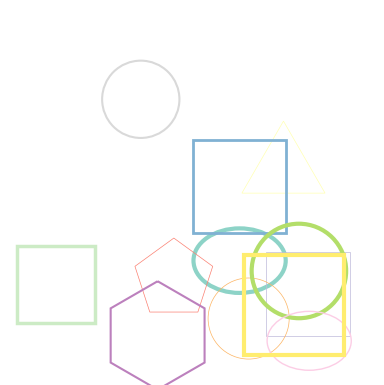[{"shape": "oval", "thickness": 3, "radius": 0.6, "center": [0.622, 0.323]}, {"shape": "triangle", "thickness": 0.5, "radius": 0.62, "center": [0.736, 0.561]}, {"shape": "square", "thickness": 0.5, "radius": 0.55, "center": [0.8, 0.237]}, {"shape": "pentagon", "thickness": 0.5, "radius": 0.53, "center": [0.452, 0.275]}, {"shape": "square", "thickness": 2, "radius": 0.6, "center": [0.622, 0.515]}, {"shape": "circle", "thickness": 0.5, "radius": 0.53, "center": [0.646, 0.173]}, {"shape": "circle", "thickness": 3, "radius": 0.61, "center": [0.776, 0.296]}, {"shape": "oval", "thickness": 1, "radius": 0.55, "center": [0.803, 0.115]}, {"shape": "circle", "thickness": 1.5, "radius": 0.5, "center": [0.366, 0.742]}, {"shape": "hexagon", "thickness": 1.5, "radius": 0.7, "center": [0.409, 0.129]}, {"shape": "square", "thickness": 2.5, "radius": 0.51, "center": [0.146, 0.261]}, {"shape": "square", "thickness": 3, "radius": 0.65, "center": [0.764, 0.208]}]